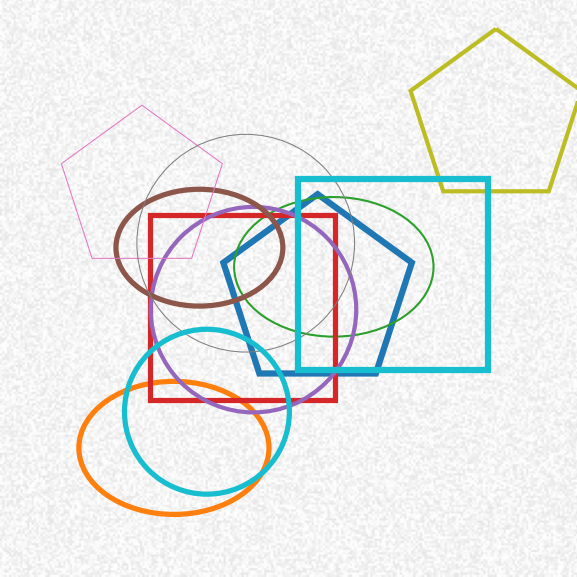[{"shape": "pentagon", "thickness": 3, "radius": 0.86, "center": [0.55, 0.491]}, {"shape": "oval", "thickness": 2.5, "radius": 0.82, "center": [0.301, 0.224]}, {"shape": "oval", "thickness": 1, "radius": 0.86, "center": [0.578, 0.537]}, {"shape": "square", "thickness": 2.5, "radius": 0.8, "center": [0.42, 0.467]}, {"shape": "circle", "thickness": 2, "radius": 0.89, "center": [0.439, 0.463]}, {"shape": "oval", "thickness": 2.5, "radius": 0.72, "center": [0.345, 0.57]}, {"shape": "pentagon", "thickness": 0.5, "radius": 0.73, "center": [0.246, 0.67]}, {"shape": "circle", "thickness": 0.5, "radius": 0.94, "center": [0.426, 0.578]}, {"shape": "pentagon", "thickness": 2, "radius": 0.78, "center": [0.859, 0.794]}, {"shape": "circle", "thickness": 2.5, "radius": 0.71, "center": [0.358, 0.286]}, {"shape": "square", "thickness": 3, "radius": 0.83, "center": [0.68, 0.524]}]